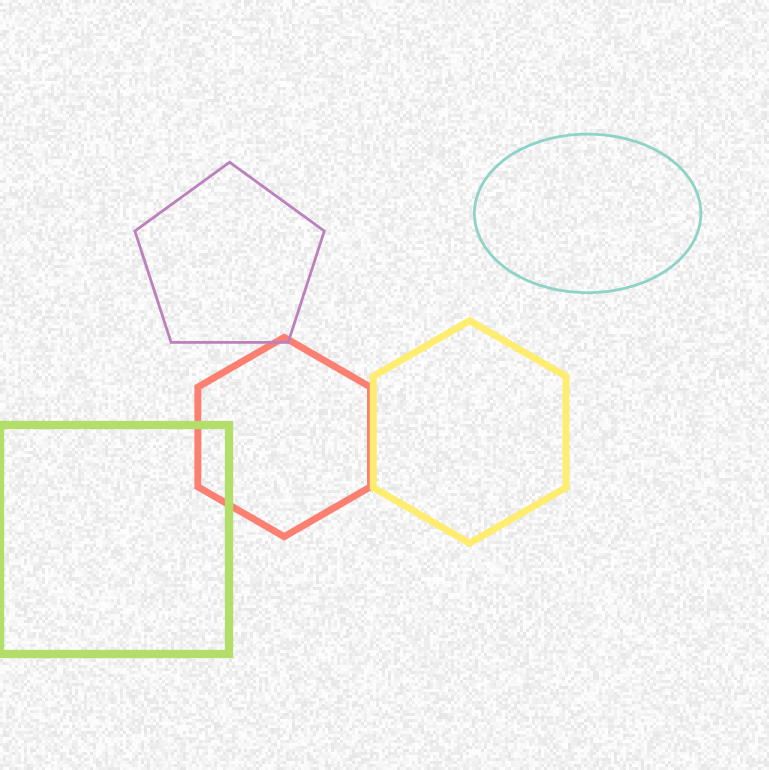[{"shape": "oval", "thickness": 1, "radius": 0.74, "center": [0.763, 0.723]}, {"shape": "hexagon", "thickness": 2.5, "radius": 0.65, "center": [0.369, 0.432]}, {"shape": "square", "thickness": 3, "radius": 0.74, "center": [0.148, 0.3]}, {"shape": "pentagon", "thickness": 1, "radius": 0.65, "center": [0.298, 0.66]}, {"shape": "hexagon", "thickness": 2.5, "radius": 0.72, "center": [0.61, 0.439]}]